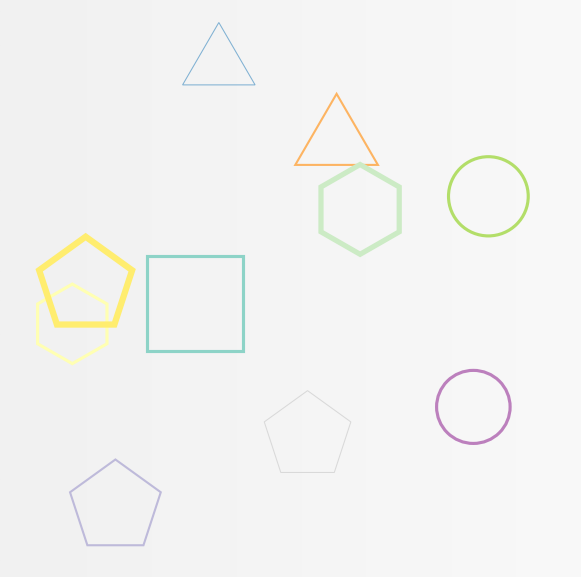[{"shape": "square", "thickness": 1.5, "radius": 0.41, "center": [0.336, 0.473]}, {"shape": "hexagon", "thickness": 1.5, "radius": 0.34, "center": [0.124, 0.438]}, {"shape": "pentagon", "thickness": 1, "radius": 0.41, "center": [0.199, 0.121]}, {"shape": "triangle", "thickness": 0.5, "radius": 0.36, "center": [0.376, 0.888]}, {"shape": "triangle", "thickness": 1, "radius": 0.41, "center": [0.579, 0.755]}, {"shape": "circle", "thickness": 1.5, "radius": 0.34, "center": [0.84, 0.659]}, {"shape": "pentagon", "thickness": 0.5, "radius": 0.39, "center": [0.529, 0.244]}, {"shape": "circle", "thickness": 1.5, "radius": 0.32, "center": [0.814, 0.295]}, {"shape": "hexagon", "thickness": 2.5, "radius": 0.39, "center": [0.62, 0.637]}, {"shape": "pentagon", "thickness": 3, "radius": 0.42, "center": [0.147, 0.505]}]